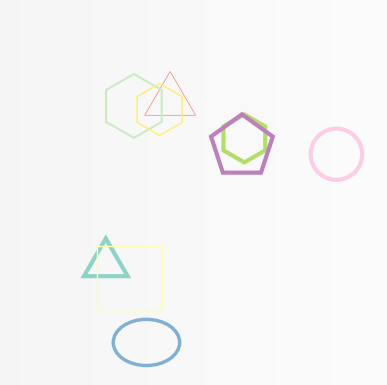[{"shape": "triangle", "thickness": 3, "radius": 0.33, "center": [0.273, 0.315]}, {"shape": "square", "thickness": 1, "radius": 0.42, "center": [0.334, 0.277]}, {"shape": "triangle", "thickness": 0.5, "radius": 0.38, "center": [0.439, 0.739]}, {"shape": "oval", "thickness": 2.5, "radius": 0.43, "center": [0.378, 0.111]}, {"shape": "hexagon", "thickness": 3, "radius": 0.31, "center": [0.631, 0.64]}, {"shape": "circle", "thickness": 3, "radius": 0.33, "center": [0.868, 0.599]}, {"shape": "pentagon", "thickness": 3, "radius": 0.42, "center": [0.624, 0.619]}, {"shape": "hexagon", "thickness": 1.5, "radius": 0.41, "center": [0.346, 0.725]}, {"shape": "hexagon", "thickness": 1, "radius": 0.34, "center": [0.412, 0.715]}]